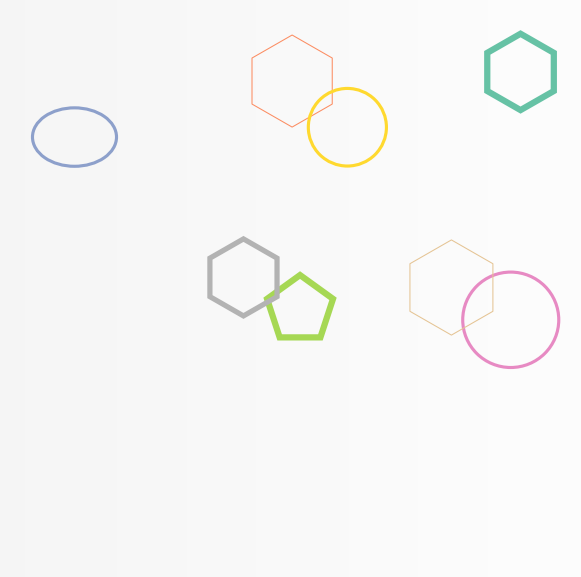[{"shape": "hexagon", "thickness": 3, "radius": 0.33, "center": [0.896, 0.875]}, {"shape": "hexagon", "thickness": 0.5, "radius": 0.4, "center": [0.503, 0.859]}, {"shape": "oval", "thickness": 1.5, "radius": 0.36, "center": [0.128, 0.762]}, {"shape": "circle", "thickness": 1.5, "radius": 0.41, "center": [0.879, 0.445]}, {"shape": "pentagon", "thickness": 3, "radius": 0.3, "center": [0.516, 0.463]}, {"shape": "circle", "thickness": 1.5, "radius": 0.34, "center": [0.598, 0.779]}, {"shape": "hexagon", "thickness": 0.5, "radius": 0.41, "center": [0.777, 0.501]}, {"shape": "hexagon", "thickness": 2.5, "radius": 0.33, "center": [0.419, 0.519]}]